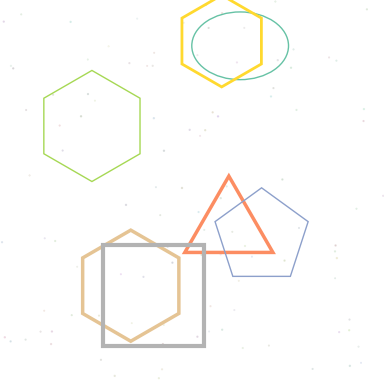[{"shape": "oval", "thickness": 1, "radius": 0.63, "center": [0.624, 0.881]}, {"shape": "triangle", "thickness": 2.5, "radius": 0.66, "center": [0.594, 0.41]}, {"shape": "pentagon", "thickness": 1, "radius": 0.64, "center": [0.679, 0.385]}, {"shape": "hexagon", "thickness": 1, "radius": 0.72, "center": [0.239, 0.673]}, {"shape": "hexagon", "thickness": 2, "radius": 0.6, "center": [0.576, 0.893]}, {"shape": "hexagon", "thickness": 2.5, "radius": 0.72, "center": [0.34, 0.258]}, {"shape": "square", "thickness": 3, "radius": 0.66, "center": [0.399, 0.233]}]